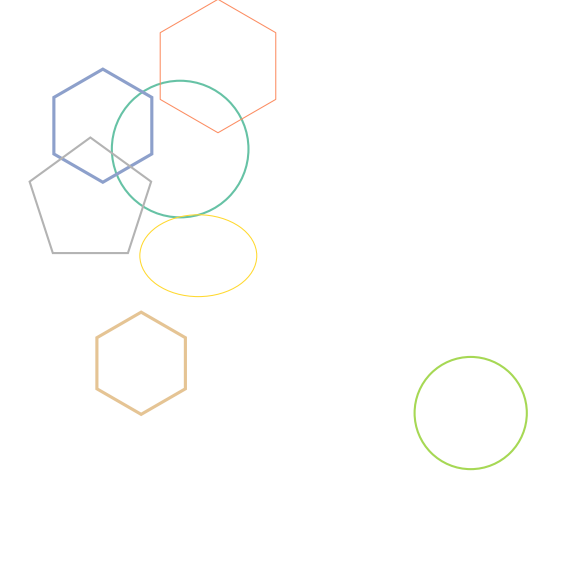[{"shape": "circle", "thickness": 1, "radius": 0.59, "center": [0.312, 0.741]}, {"shape": "hexagon", "thickness": 0.5, "radius": 0.58, "center": [0.377, 0.885]}, {"shape": "hexagon", "thickness": 1.5, "radius": 0.49, "center": [0.178, 0.781]}, {"shape": "circle", "thickness": 1, "radius": 0.49, "center": [0.815, 0.284]}, {"shape": "oval", "thickness": 0.5, "radius": 0.51, "center": [0.343, 0.556]}, {"shape": "hexagon", "thickness": 1.5, "radius": 0.44, "center": [0.244, 0.37]}, {"shape": "pentagon", "thickness": 1, "radius": 0.55, "center": [0.156, 0.65]}]